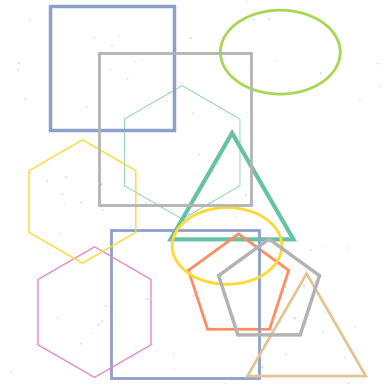[{"shape": "triangle", "thickness": 3, "radius": 0.92, "center": [0.603, 0.47]}, {"shape": "hexagon", "thickness": 0.5, "radius": 0.87, "center": [0.473, 0.604]}, {"shape": "pentagon", "thickness": 2, "radius": 0.68, "center": [0.62, 0.256]}, {"shape": "square", "thickness": 2, "radius": 0.96, "center": [0.48, 0.21]}, {"shape": "square", "thickness": 2.5, "radius": 0.8, "center": [0.291, 0.823]}, {"shape": "hexagon", "thickness": 1, "radius": 0.85, "center": [0.245, 0.189]}, {"shape": "oval", "thickness": 2, "radius": 0.78, "center": [0.728, 0.865]}, {"shape": "oval", "thickness": 2, "radius": 0.71, "center": [0.59, 0.361]}, {"shape": "hexagon", "thickness": 1, "radius": 0.8, "center": [0.214, 0.477]}, {"shape": "triangle", "thickness": 2, "radius": 0.89, "center": [0.796, 0.112]}, {"shape": "square", "thickness": 2, "radius": 0.99, "center": [0.454, 0.666]}, {"shape": "pentagon", "thickness": 2.5, "radius": 0.69, "center": [0.699, 0.241]}]